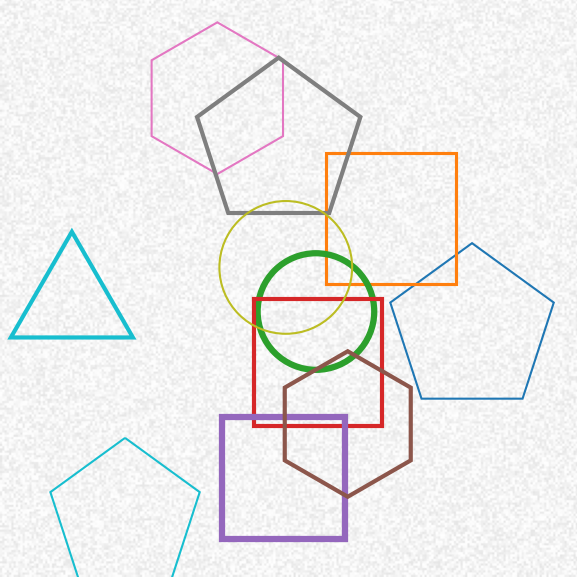[{"shape": "pentagon", "thickness": 1, "radius": 0.74, "center": [0.817, 0.429]}, {"shape": "square", "thickness": 1.5, "radius": 0.56, "center": [0.677, 0.621]}, {"shape": "circle", "thickness": 3, "radius": 0.5, "center": [0.547, 0.46]}, {"shape": "square", "thickness": 2, "radius": 0.55, "center": [0.551, 0.371]}, {"shape": "square", "thickness": 3, "radius": 0.53, "center": [0.491, 0.171]}, {"shape": "hexagon", "thickness": 2, "radius": 0.63, "center": [0.602, 0.265]}, {"shape": "hexagon", "thickness": 1, "radius": 0.66, "center": [0.376, 0.829]}, {"shape": "pentagon", "thickness": 2, "radius": 0.74, "center": [0.483, 0.751]}, {"shape": "circle", "thickness": 1, "radius": 0.57, "center": [0.495, 0.536]}, {"shape": "triangle", "thickness": 2, "radius": 0.61, "center": [0.124, 0.476]}, {"shape": "pentagon", "thickness": 1, "radius": 0.68, "center": [0.217, 0.105]}]